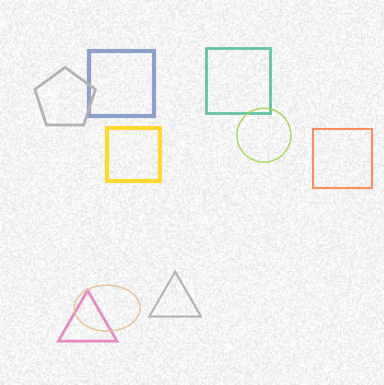[{"shape": "square", "thickness": 2, "radius": 0.42, "center": [0.618, 0.791]}, {"shape": "square", "thickness": 1.5, "radius": 0.39, "center": [0.889, 0.588]}, {"shape": "square", "thickness": 3, "radius": 0.42, "center": [0.316, 0.783]}, {"shape": "triangle", "thickness": 2, "radius": 0.44, "center": [0.228, 0.158]}, {"shape": "circle", "thickness": 1, "radius": 0.35, "center": [0.685, 0.649]}, {"shape": "square", "thickness": 3, "radius": 0.34, "center": [0.347, 0.598]}, {"shape": "oval", "thickness": 1, "radius": 0.43, "center": [0.278, 0.2]}, {"shape": "triangle", "thickness": 1.5, "radius": 0.39, "center": [0.455, 0.217]}, {"shape": "pentagon", "thickness": 2, "radius": 0.41, "center": [0.169, 0.742]}]